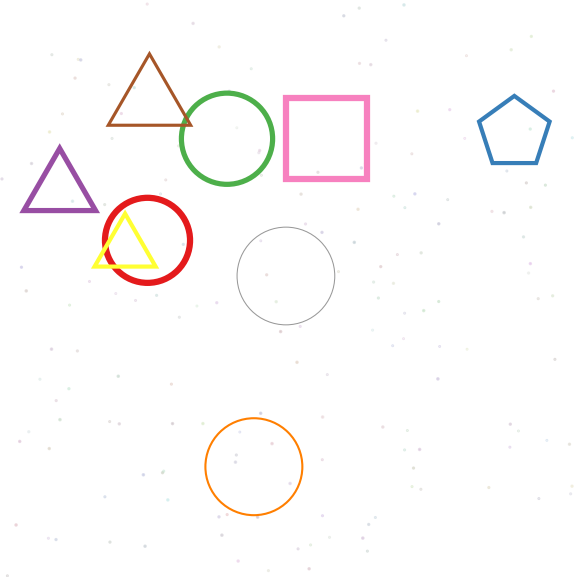[{"shape": "circle", "thickness": 3, "radius": 0.37, "center": [0.255, 0.583]}, {"shape": "pentagon", "thickness": 2, "radius": 0.32, "center": [0.891, 0.769]}, {"shape": "circle", "thickness": 2.5, "radius": 0.39, "center": [0.393, 0.759]}, {"shape": "triangle", "thickness": 2.5, "radius": 0.36, "center": [0.103, 0.67]}, {"shape": "circle", "thickness": 1, "radius": 0.42, "center": [0.44, 0.191]}, {"shape": "triangle", "thickness": 2, "radius": 0.31, "center": [0.217, 0.568]}, {"shape": "triangle", "thickness": 1.5, "radius": 0.41, "center": [0.259, 0.823]}, {"shape": "square", "thickness": 3, "radius": 0.35, "center": [0.565, 0.759]}, {"shape": "circle", "thickness": 0.5, "radius": 0.42, "center": [0.495, 0.521]}]